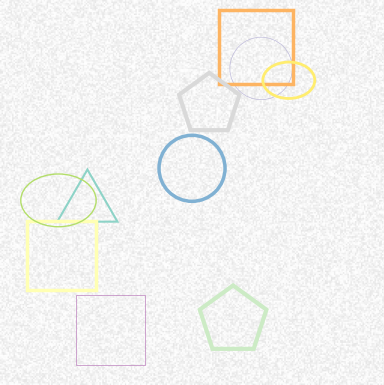[{"shape": "triangle", "thickness": 1.5, "radius": 0.45, "center": [0.227, 0.469]}, {"shape": "square", "thickness": 2.5, "radius": 0.45, "center": [0.16, 0.336]}, {"shape": "circle", "thickness": 0.5, "radius": 0.41, "center": [0.678, 0.822]}, {"shape": "circle", "thickness": 2.5, "radius": 0.43, "center": [0.499, 0.563]}, {"shape": "square", "thickness": 2.5, "radius": 0.48, "center": [0.665, 0.877]}, {"shape": "oval", "thickness": 1, "radius": 0.49, "center": [0.152, 0.48]}, {"shape": "pentagon", "thickness": 3, "radius": 0.41, "center": [0.543, 0.729]}, {"shape": "square", "thickness": 0.5, "radius": 0.45, "center": [0.286, 0.143]}, {"shape": "pentagon", "thickness": 3, "radius": 0.46, "center": [0.605, 0.168]}, {"shape": "oval", "thickness": 2, "radius": 0.34, "center": [0.75, 0.791]}]